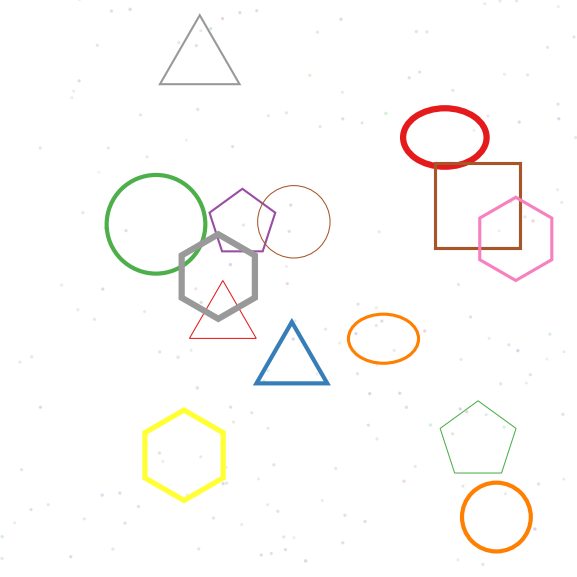[{"shape": "oval", "thickness": 3, "radius": 0.36, "center": [0.77, 0.761]}, {"shape": "triangle", "thickness": 0.5, "radius": 0.33, "center": [0.386, 0.447]}, {"shape": "triangle", "thickness": 2, "radius": 0.35, "center": [0.505, 0.371]}, {"shape": "circle", "thickness": 2, "radius": 0.43, "center": [0.27, 0.611]}, {"shape": "pentagon", "thickness": 0.5, "radius": 0.35, "center": [0.828, 0.236]}, {"shape": "pentagon", "thickness": 1, "radius": 0.3, "center": [0.42, 0.612]}, {"shape": "oval", "thickness": 1.5, "radius": 0.3, "center": [0.664, 0.413]}, {"shape": "circle", "thickness": 2, "radius": 0.3, "center": [0.86, 0.104]}, {"shape": "hexagon", "thickness": 2.5, "radius": 0.39, "center": [0.319, 0.211]}, {"shape": "circle", "thickness": 0.5, "radius": 0.31, "center": [0.509, 0.615]}, {"shape": "square", "thickness": 1.5, "radius": 0.37, "center": [0.826, 0.643]}, {"shape": "hexagon", "thickness": 1.5, "radius": 0.36, "center": [0.893, 0.585]}, {"shape": "hexagon", "thickness": 3, "radius": 0.37, "center": [0.378, 0.52]}, {"shape": "triangle", "thickness": 1, "radius": 0.4, "center": [0.346, 0.893]}]